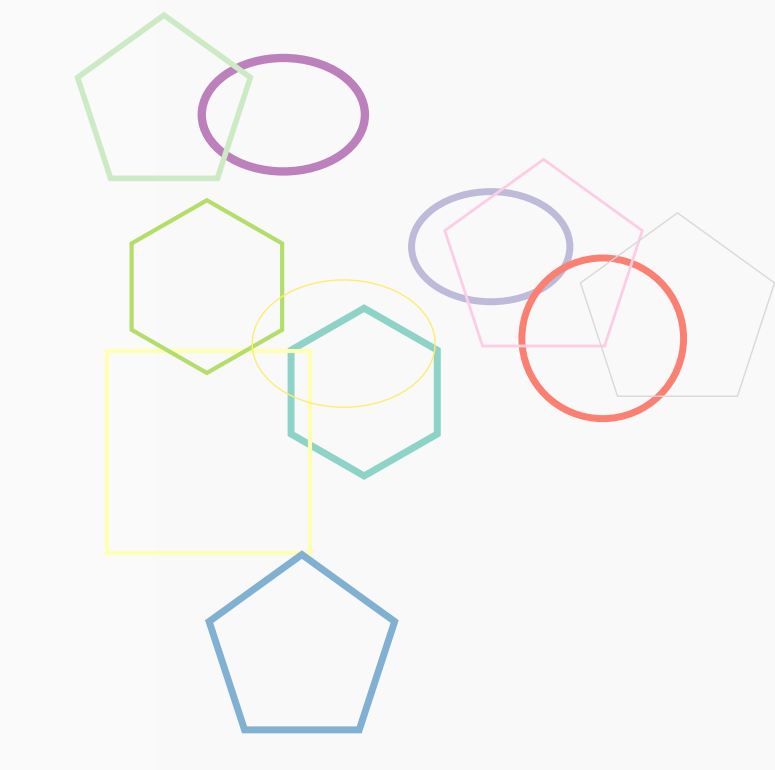[{"shape": "hexagon", "thickness": 2.5, "radius": 0.54, "center": [0.47, 0.491]}, {"shape": "square", "thickness": 1.5, "radius": 0.66, "center": [0.269, 0.413]}, {"shape": "oval", "thickness": 2.5, "radius": 0.51, "center": [0.633, 0.68]}, {"shape": "circle", "thickness": 2.5, "radius": 0.52, "center": [0.778, 0.561]}, {"shape": "pentagon", "thickness": 2.5, "radius": 0.63, "center": [0.39, 0.154]}, {"shape": "hexagon", "thickness": 1.5, "radius": 0.56, "center": [0.267, 0.628]}, {"shape": "pentagon", "thickness": 1, "radius": 0.67, "center": [0.701, 0.659]}, {"shape": "pentagon", "thickness": 0.5, "radius": 0.66, "center": [0.874, 0.592]}, {"shape": "oval", "thickness": 3, "radius": 0.53, "center": [0.366, 0.851]}, {"shape": "pentagon", "thickness": 2, "radius": 0.59, "center": [0.212, 0.863]}, {"shape": "oval", "thickness": 0.5, "radius": 0.59, "center": [0.443, 0.554]}]